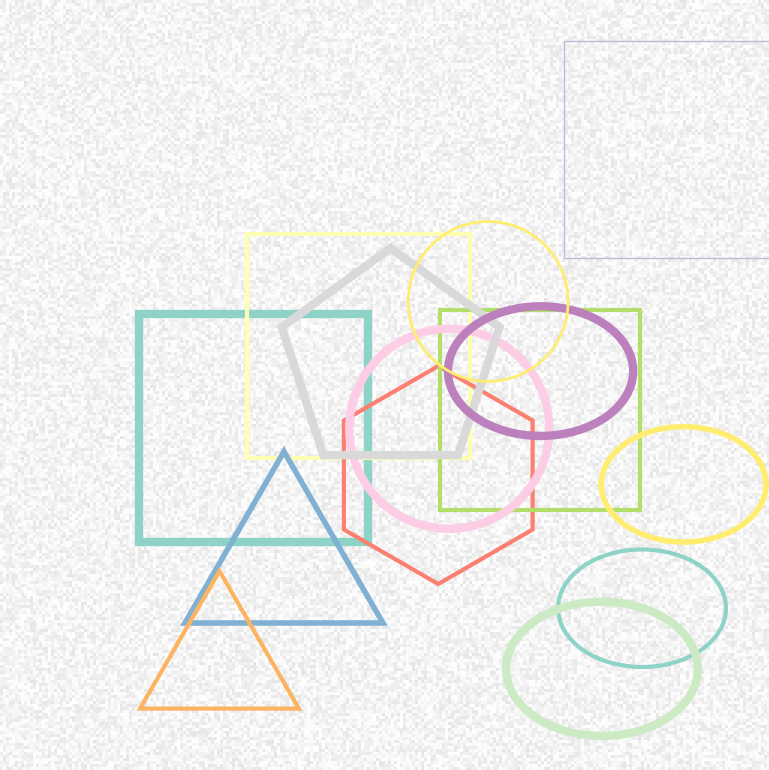[{"shape": "oval", "thickness": 1.5, "radius": 0.55, "center": [0.834, 0.21]}, {"shape": "square", "thickness": 3, "radius": 0.74, "center": [0.329, 0.445]}, {"shape": "square", "thickness": 1.5, "radius": 0.73, "center": [0.466, 0.551]}, {"shape": "square", "thickness": 0.5, "radius": 0.71, "center": [0.874, 0.806]}, {"shape": "hexagon", "thickness": 1.5, "radius": 0.71, "center": [0.569, 0.383]}, {"shape": "triangle", "thickness": 2, "radius": 0.74, "center": [0.369, 0.265]}, {"shape": "triangle", "thickness": 1.5, "radius": 0.6, "center": [0.285, 0.139]}, {"shape": "square", "thickness": 1.5, "radius": 0.65, "center": [0.701, 0.467]}, {"shape": "circle", "thickness": 3, "radius": 0.65, "center": [0.583, 0.443]}, {"shape": "pentagon", "thickness": 3, "radius": 0.74, "center": [0.507, 0.529]}, {"shape": "oval", "thickness": 3, "radius": 0.6, "center": [0.702, 0.518]}, {"shape": "oval", "thickness": 3, "radius": 0.62, "center": [0.782, 0.131]}, {"shape": "circle", "thickness": 1, "radius": 0.52, "center": [0.634, 0.608]}, {"shape": "oval", "thickness": 2, "radius": 0.54, "center": [0.888, 0.371]}]